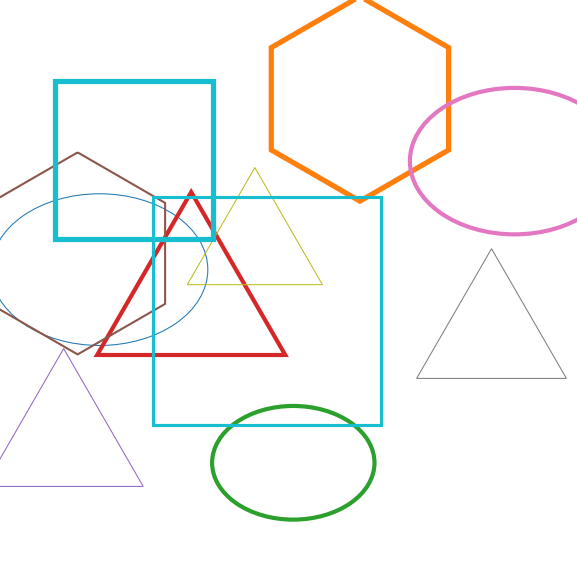[{"shape": "oval", "thickness": 0.5, "radius": 0.94, "center": [0.172, 0.532]}, {"shape": "hexagon", "thickness": 2.5, "radius": 0.89, "center": [0.623, 0.828]}, {"shape": "oval", "thickness": 2, "radius": 0.7, "center": [0.508, 0.198]}, {"shape": "triangle", "thickness": 2, "radius": 0.94, "center": [0.331, 0.478]}, {"shape": "triangle", "thickness": 0.5, "radius": 0.8, "center": [0.11, 0.236]}, {"shape": "hexagon", "thickness": 1, "radius": 0.87, "center": [0.134, 0.56]}, {"shape": "oval", "thickness": 2, "radius": 0.91, "center": [0.891, 0.72]}, {"shape": "triangle", "thickness": 0.5, "radius": 0.75, "center": [0.851, 0.419]}, {"shape": "triangle", "thickness": 0.5, "radius": 0.68, "center": [0.441, 0.574]}, {"shape": "square", "thickness": 2.5, "radius": 0.68, "center": [0.233, 0.723]}, {"shape": "square", "thickness": 1.5, "radius": 0.99, "center": [0.462, 0.46]}]